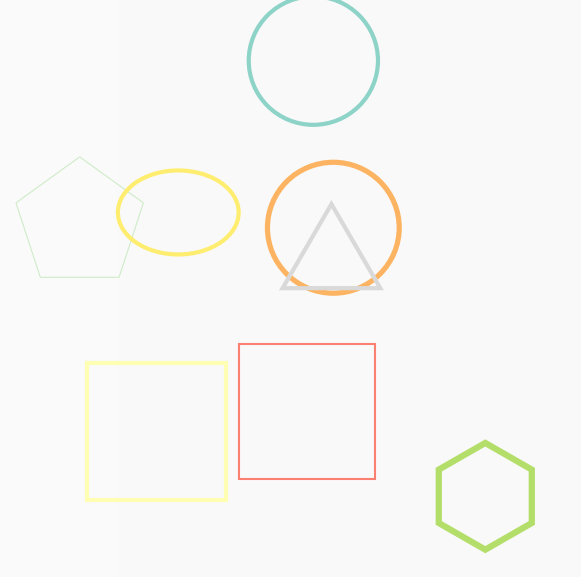[{"shape": "circle", "thickness": 2, "radius": 0.56, "center": [0.539, 0.894]}, {"shape": "square", "thickness": 2, "radius": 0.6, "center": [0.269, 0.252]}, {"shape": "square", "thickness": 1, "radius": 0.58, "center": [0.528, 0.286]}, {"shape": "circle", "thickness": 2.5, "radius": 0.57, "center": [0.573, 0.605]}, {"shape": "hexagon", "thickness": 3, "radius": 0.46, "center": [0.835, 0.14]}, {"shape": "triangle", "thickness": 2, "radius": 0.49, "center": [0.57, 0.549]}, {"shape": "pentagon", "thickness": 0.5, "radius": 0.58, "center": [0.137, 0.612]}, {"shape": "oval", "thickness": 2, "radius": 0.52, "center": [0.307, 0.631]}]